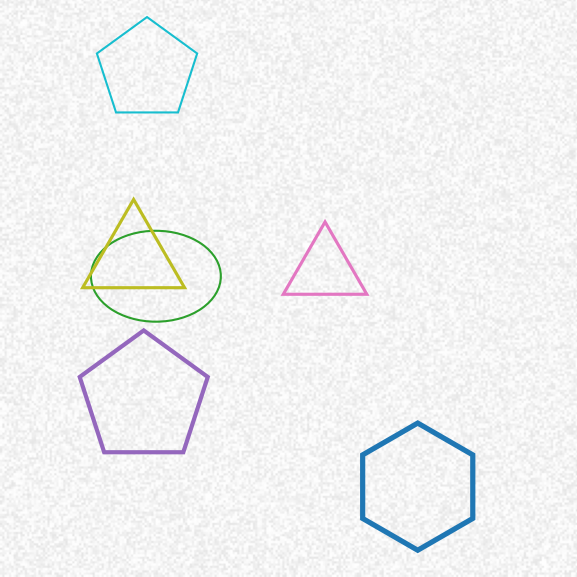[{"shape": "hexagon", "thickness": 2.5, "radius": 0.55, "center": [0.723, 0.156]}, {"shape": "oval", "thickness": 1, "radius": 0.56, "center": [0.27, 0.521]}, {"shape": "pentagon", "thickness": 2, "radius": 0.58, "center": [0.249, 0.31]}, {"shape": "triangle", "thickness": 1.5, "radius": 0.42, "center": [0.563, 0.531]}, {"shape": "triangle", "thickness": 1.5, "radius": 0.51, "center": [0.231, 0.552]}, {"shape": "pentagon", "thickness": 1, "radius": 0.46, "center": [0.255, 0.878]}]